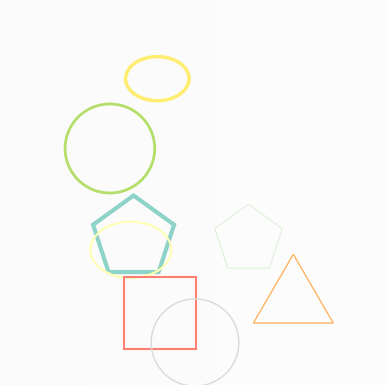[{"shape": "pentagon", "thickness": 3, "radius": 0.55, "center": [0.345, 0.382]}, {"shape": "oval", "thickness": 1.5, "radius": 0.52, "center": [0.338, 0.351]}, {"shape": "square", "thickness": 1.5, "radius": 0.46, "center": [0.413, 0.187]}, {"shape": "triangle", "thickness": 1, "radius": 0.6, "center": [0.757, 0.22]}, {"shape": "circle", "thickness": 2, "radius": 0.58, "center": [0.284, 0.614]}, {"shape": "circle", "thickness": 1, "radius": 0.57, "center": [0.503, 0.11]}, {"shape": "pentagon", "thickness": 0.5, "radius": 0.46, "center": [0.641, 0.378]}, {"shape": "oval", "thickness": 2.5, "radius": 0.41, "center": [0.406, 0.796]}]